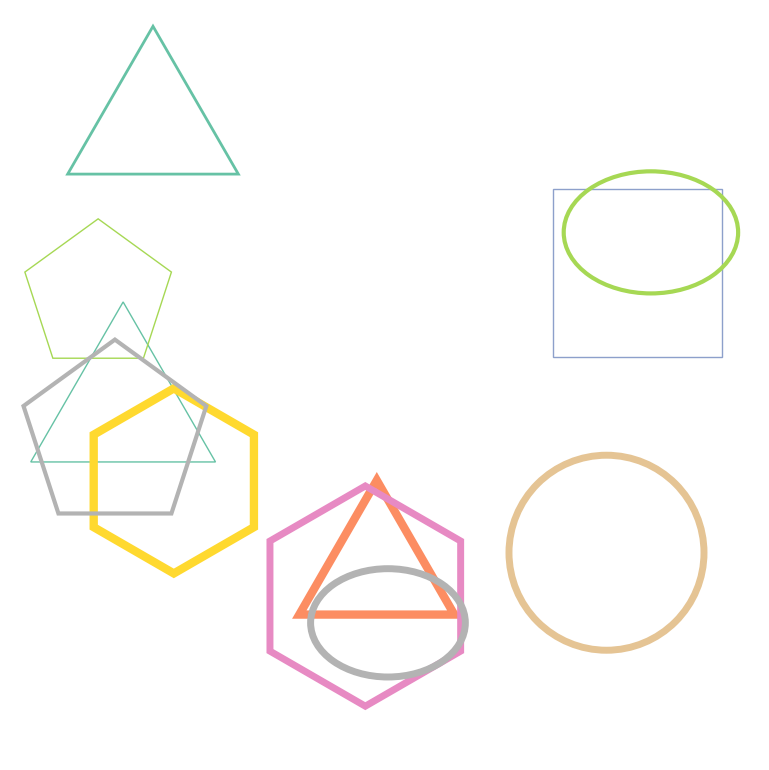[{"shape": "triangle", "thickness": 0.5, "radius": 0.69, "center": [0.16, 0.469]}, {"shape": "triangle", "thickness": 1, "radius": 0.64, "center": [0.199, 0.838]}, {"shape": "triangle", "thickness": 3, "radius": 0.58, "center": [0.489, 0.26]}, {"shape": "square", "thickness": 0.5, "radius": 0.55, "center": [0.828, 0.645]}, {"shape": "hexagon", "thickness": 2.5, "radius": 0.71, "center": [0.474, 0.226]}, {"shape": "oval", "thickness": 1.5, "radius": 0.57, "center": [0.845, 0.698]}, {"shape": "pentagon", "thickness": 0.5, "radius": 0.5, "center": [0.127, 0.616]}, {"shape": "hexagon", "thickness": 3, "radius": 0.6, "center": [0.226, 0.375]}, {"shape": "circle", "thickness": 2.5, "radius": 0.63, "center": [0.788, 0.282]}, {"shape": "pentagon", "thickness": 1.5, "radius": 0.62, "center": [0.149, 0.434]}, {"shape": "oval", "thickness": 2.5, "radius": 0.5, "center": [0.504, 0.191]}]